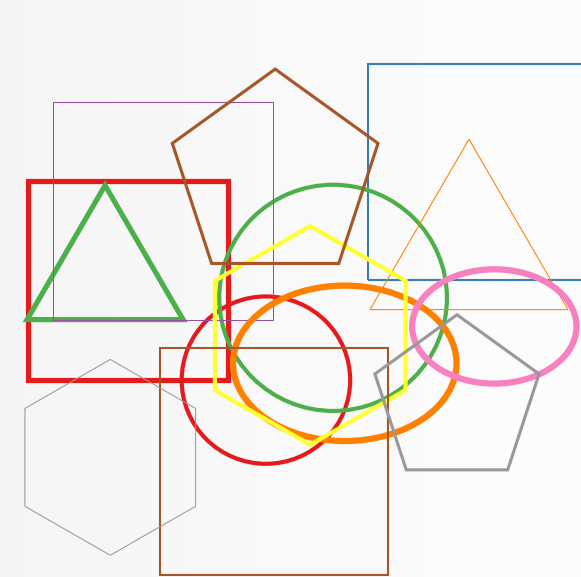[{"shape": "square", "thickness": 2.5, "radius": 0.86, "center": [0.22, 0.514]}, {"shape": "circle", "thickness": 2, "radius": 0.72, "center": [0.457, 0.341]}, {"shape": "square", "thickness": 1, "radius": 0.94, "center": [0.821, 0.701]}, {"shape": "triangle", "thickness": 2.5, "radius": 0.77, "center": [0.181, 0.523]}, {"shape": "circle", "thickness": 2, "radius": 0.98, "center": [0.573, 0.483]}, {"shape": "square", "thickness": 0.5, "radius": 0.95, "center": [0.281, 0.634]}, {"shape": "triangle", "thickness": 0.5, "radius": 0.98, "center": [0.807, 0.561]}, {"shape": "oval", "thickness": 3, "radius": 0.96, "center": [0.593, 0.37]}, {"shape": "hexagon", "thickness": 2, "radius": 0.95, "center": [0.534, 0.418]}, {"shape": "square", "thickness": 1, "radius": 0.98, "center": [0.471, 0.2]}, {"shape": "pentagon", "thickness": 1.5, "radius": 0.93, "center": [0.473, 0.693]}, {"shape": "oval", "thickness": 3, "radius": 0.71, "center": [0.85, 0.434]}, {"shape": "hexagon", "thickness": 0.5, "radius": 0.85, "center": [0.19, 0.207]}, {"shape": "pentagon", "thickness": 1.5, "radius": 0.74, "center": [0.786, 0.306]}]